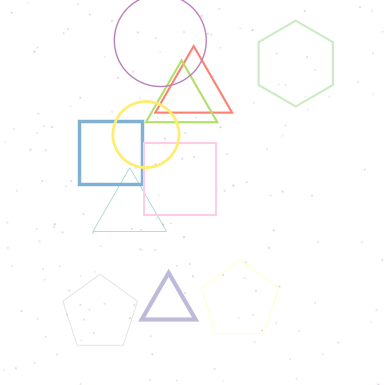[{"shape": "triangle", "thickness": 0.5, "radius": 0.55, "center": [0.337, 0.454]}, {"shape": "pentagon", "thickness": 0.5, "radius": 0.53, "center": [0.624, 0.219]}, {"shape": "triangle", "thickness": 3, "radius": 0.4, "center": [0.438, 0.211]}, {"shape": "triangle", "thickness": 1.5, "radius": 0.58, "center": [0.503, 0.765]}, {"shape": "square", "thickness": 2.5, "radius": 0.41, "center": [0.287, 0.604]}, {"shape": "triangle", "thickness": 1.5, "radius": 0.53, "center": [0.472, 0.736]}, {"shape": "square", "thickness": 1.5, "radius": 0.47, "center": [0.467, 0.534]}, {"shape": "pentagon", "thickness": 0.5, "radius": 0.51, "center": [0.26, 0.186]}, {"shape": "circle", "thickness": 1, "radius": 0.6, "center": [0.416, 0.895]}, {"shape": "hexagon", "thickness": 1.5, "radius": 0.56, "center": [0.768, 0.835]}, {"shape": "circle", "thickness": 2, "radius": 0.43, "center": [0.379, 0.651]}]